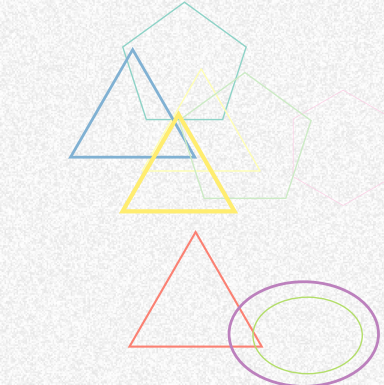[{"shape": "pentagon", "thickness": 1, "radius": 0.84, "center": [0.479, 0.826]}, {"shape": "triangle", "thickness": 1, "radius": 0.88, "center": [0.523, 0.644]}, {"shape": "triangle", "thickness": 1.5, "radius": 0.99, "center": [0.508, 0.199]}, {"shape": "triangle", "thickness": 2, "radius": 0.93, "center": [0.345, 0.685]}, {"shape": "oval", "thickness": 1, "radius": 0.71, "center": [0.799, 0.129]}, {"shape": "hexagon", "thickness": 0.5, "radius": 0.75, "center": [0.891, 0.616]}, {"shape": "oval", "thickness": 2, "radius": 0.97, "center": [0.789, 0.132]}, {"shape": "pentagon", "thickness": 1, "radius": 0.9, "center": [0.636, 0.631]}, {"shape": "triangle", "thickness": 3, "radius": 0.84, "center": [0.464, 0.535]}]